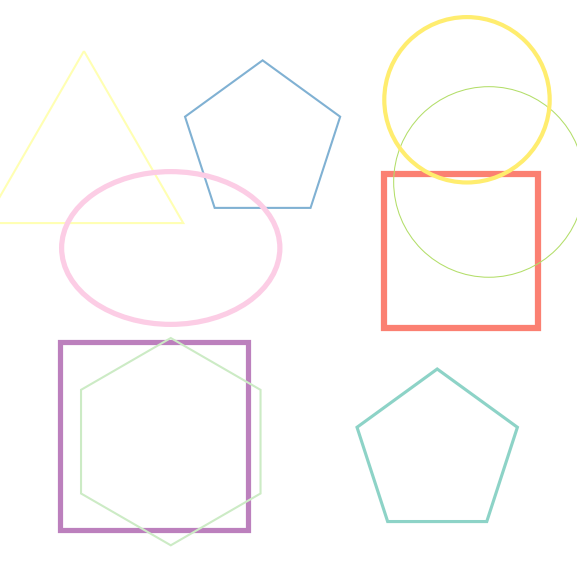[{"shape": "pentagon", "thickness": 1.5, "radius": 0.73, "center": [0.757, 0.214]}, {"shape": "triangle", "thickness": 1, "radius": 0.99, "center": [0.145, 0.712]}, {"shape": "square", "thickness": 3, "radius": 0.67, "center": [0.798, 0.565]}, {"shape": "pentagon", "thickness": 1, "radius": 0.71, "center": [0.455, 0.753]}, {"shape": "circle", "thickness": 0.5, "radius": 0.83, "center": [0.847, 0.684]}, {"shape": "oval", "thickness": 2.5, "radius": 0.94, "center": [0.296, 0.57]}, {"shape": "square", "thickness": 2.5, "radius": 0.82, "center": [0.267, 0.244]}, {"shape": "hexagon", "thickness": 1, "radius": 0.9, "center": [0.296, 0.234]}, {"shape": "circle", "thickness": 2, "radius": 0.72, "center": [0.809, 0.826]}]